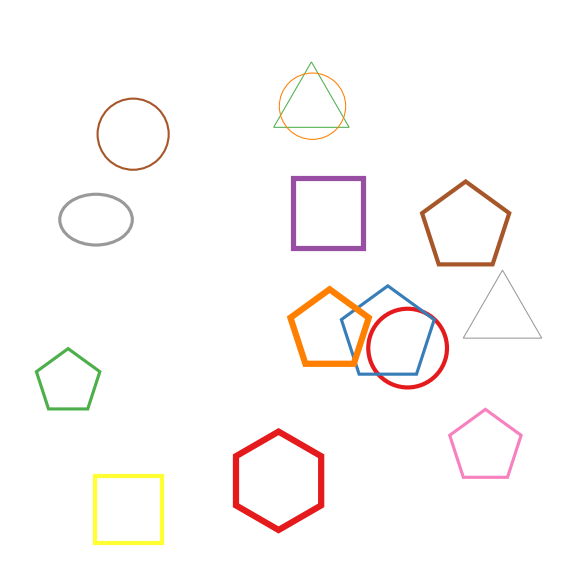[{"shape": "circle", "thickness": 2, "radius": 0.34, "center": [0.706, 0.396]}, {"shape": "hexagon", "thickness": 3, "radius": 0.43, "center": [0.482, 0.167]}, {"shape": "pentagon", "thickness": 1.5, "radius": 0.42, "center": [0.672, 0.42]}, {"shape": "pentagon", "thickness": 1.5, "radius": 0.29, "center": [0.118, 0.338]}, {"shape": "triangle", "thickness": 0.5, "radius": 0.38, "center": [0.539, 0.816]}, {"shape": "square", "thickness": 2.5, "radius": 0.3, "center": [0.567, 0.63]}, {"shape": "pentagon", "thickness": 3, "radius": 0.36, "center": [0.571, 0.427]}, {"shape": "circle", "thickness": 0.5, "radius": 0.29, "center": [0.541, 0.815]}, {"shape": "square", "thickness": 2, "radius": 0.29, "center": [0.223, 0.117]}, {"shape": "pentagon", "thickness": 2, "radius": 0.4, "center": [0.806, 0.606]}, {"shape": "circle", "thickness": 1, "radius": 0.31, "center": [0.231, 0.767]}, {"shape": "pentagon", "thickness": 1.5, "radius": 0.33, "center": [0.841, 0.225]}, {"shape": "oval", "thickness": 1.5, "radius": 0.31, "center": [0.166, 0.619]}, {"shape": "triangle", "thickness": 0.5, "radius": 0.39, "center": [0.87, 0.453]}]